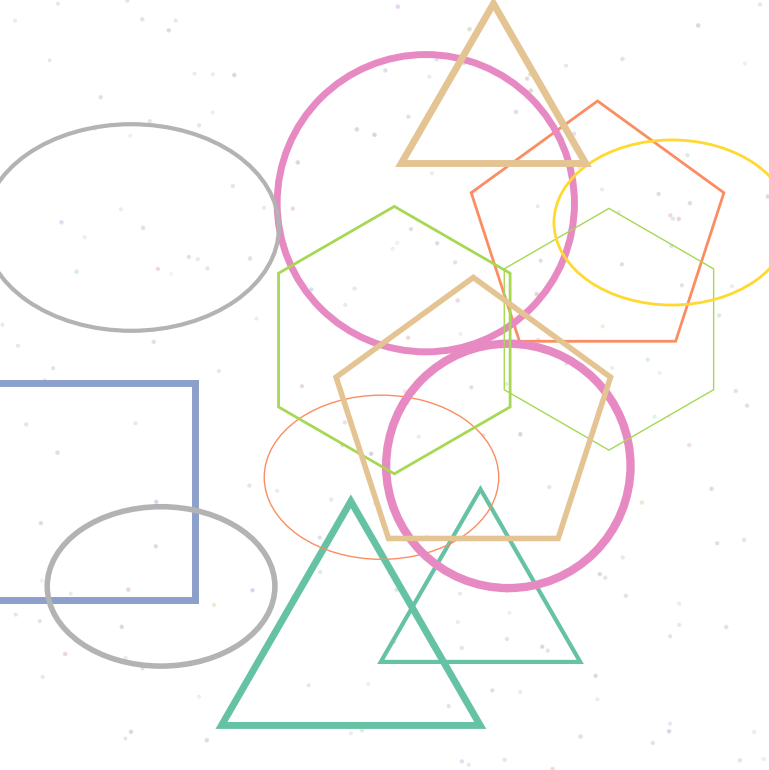[{"shape": "triangle", "thickness": 2.5, "radius": 0.97, "center": [0.456, 0.155]}, {"shape": "triangle", "thickness": 1.5, "radius": 0.75, "center": [0.624, 0.215]}, {"shape": "pentagon", "thickness": 1, "radius": 0.86, "center": [0.776, 0.696]}, {"shape": "oval", "thickness": 0.5, "radius": 0.76, "center": [0.495, 0.38]}, {"shape": "square", "thickness": 2.5, "radius": 0.71, "center": [0.112, 0.362]}, {"shape": "circle", "thickness": 3, "radius": 0.79, "center": [0.66, 0.395]}, {"shape": "circle", "thickness": 2.5, "radius": 0.97, "center": [0.553, 0.736]}, {"shape": "hexagon", "thickness": 1, "radius": 0.87, "center": [0.512, 0.558]}, {"shape": "hexagon", "thickness": 0.5, "radius": 0.78, "center": [0.791, 0.572]}, {"shape": "oval", "thickness": 1, "radius": 0.77, "center": [0.873, 0.711]}, {"shape": "pentagon", "thickness": 2, "radius": 0.94, "center": [0.615, 0.452]}, {"shape": "triangle", "thickness": 2.5, "radius": 0.69, "center": [0.641, 0.857]}, {"shape": "oval", "thickness": 2, "radius": 0.74, "center": [0.209, 0.238]}, {"shape": "oval", "thickness": 1.5, "radius": 0.96, "center": [0.171, 0.705]}]